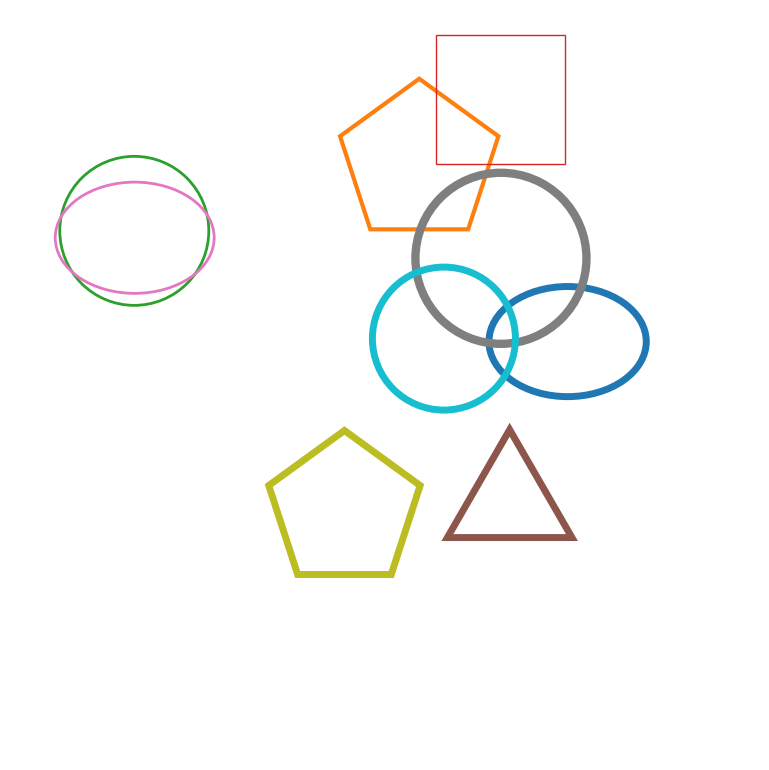[{"shape": "oval", "thickness": 2.5, "radius": 0.51, "center": [0.737, 0.556]}, {"shape": "pentagon", "thickness": 1.5, "radius": 0.54, "center": [0.544, 0.79]}, {"shape": "circle", "thickness": 1, "radius": 0.48, "center": [0.174, 0.7]}, {"shape": "square", "thickness": 0.5, "radius": 0.42, "center": [0.65, 0.871]}, {"shape": "triangle", "thickness": 2.5, "radius": 0.47, "center": [0.662, 0.349]}, {"shape": "oval", "thickness": 1, "radius": 0.52, "center": [0.175, 0.691]}, {"shape": "circle", "thickness": 3, "radius": 0.56, "center": [0.651, 0.665]}, {"shape": "pentagon", "thickness": 2.5, "radius": 0.52, "center": [0.447, 0.338]}, {"shape": "circle", "thickness": 2.5, "radius": 0.46, "center": [0.577, 0.56]}]